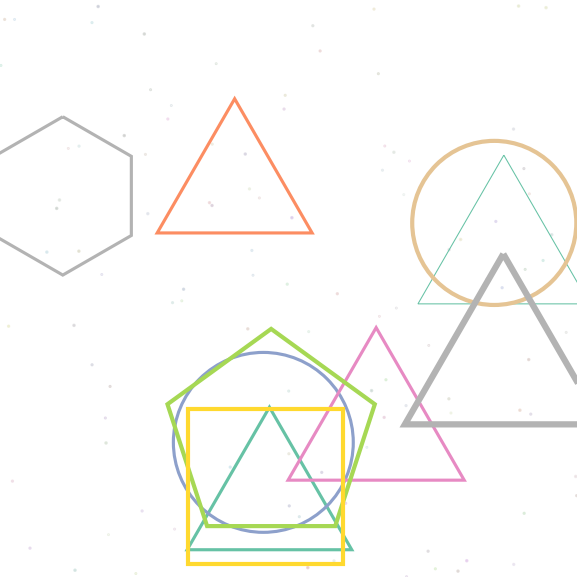[{"shape": "triangle", "thickness": 1.5, "radius": 0.82, "center": [0.467, 0.129]}, {"shape": "triangle", "thickness": 0.5, "radius": 0.86, "center": [0.872, 0.559]}, {"shape": "triangle", "thickness": 1.5, "radius": 0.77, "center": [0.406, 0.673]}, {"shape": "circle", "thickness": 1.5, "radius": 0.78, "center": [0.456, 0.233]}, {"shape": "triangle", "thickness": 1.5, "radius": 0.88, "center": [0.651, 0.256]}, {"shape": "pentagon", "thickness": 2, "radius": 0.94, "center": [0.47, 0.241]}, {"shape": "square", "thickness": 2, "radius": 0.67, "center": [0.46, 0.156]}, {"shape": "circle", "thickness": 2, "radius": 0.71, "center": [0.856, 0.613]}, {"shape": "triangle", "thickness": 3, "radius": 0.98, "center": [0.872, 0.363]}, {"shape": "hexagon", "thickness": 1.5, "radius": 0.69, "center": [0.109, 0.66]}]